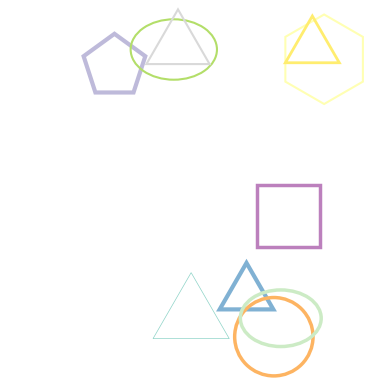[{"shape": "triangle", "thickness": 0.5, "radius": 0.57, "center": [0.496, 0.178]}, {"shape": "hexagon", "thickness": 1.5, "radius": 0.58, "center": [0.842, 0.846]}, {"shape": "pentagon", "thickness": 3, "radius": 0.42, "center": [0.297, 0.828]}, {"shape": "triangle", "thickness": 3, "radius": 0.4, "center": [0.64, 0.237]}, {"shape": "circle", "thickness": 2.5, "radius": 0.51, "center": [0.711, 0.125]}, {"shape": "oval", "thickness": 1.5, "radius": 0.56, "center": [0.451, 0.871]}, {"shape": "triangle", "thickness": 1.5, "radius": 0.47, "center": [0.462, 0.881]}, {"shape": "square", "thickness": 2.5, "radius": 0.41, "center": [0.75, 0.44]}, {"shape": "oval", "thickness": 2.5, "radius": 0.52, "center": [0.729, 0.173]}, {"shape": "triangle", "thickness": 2, "radius": 0.4, "center": [0.811, 0.877]}]